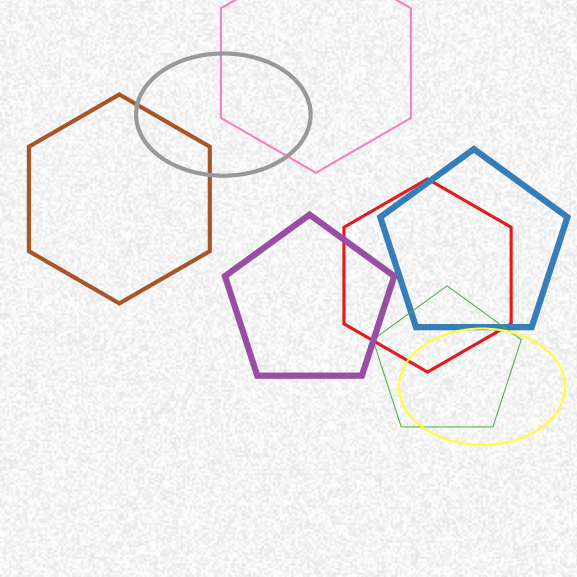[{"shape": "hexagon", "thickness": 1.5, "radius": 0.84, "center": [0.74, 0.522]}, {"shape": "pentagon", "thickness": 3, "radius": 0.85, "center": [0.821, 0.571]}, {"shape": "pentagon", "thickness": 0.5, "radius": 0.68, "center": [0.774, 0.369]}, {"shape": "pentagon", "thickness": 3, "radius": 0.77, "center": [0.536, 0.473]}, {"shape": "oval", "thickness": 1, "radius": 0.72, "center": [0.835, 0.33]}, {"shape": "hexagon", "thickness": 2, "radius": 0.9, "center": [0.207, 0.655]}, {"shape": "hexagon", "thickness": 1, "radius": 0.95, "center": [0.547, 0.89]}, {"shape": "oval", "thickness": 2, "radius": 0.76, "center": [0.387, 0.801]}]